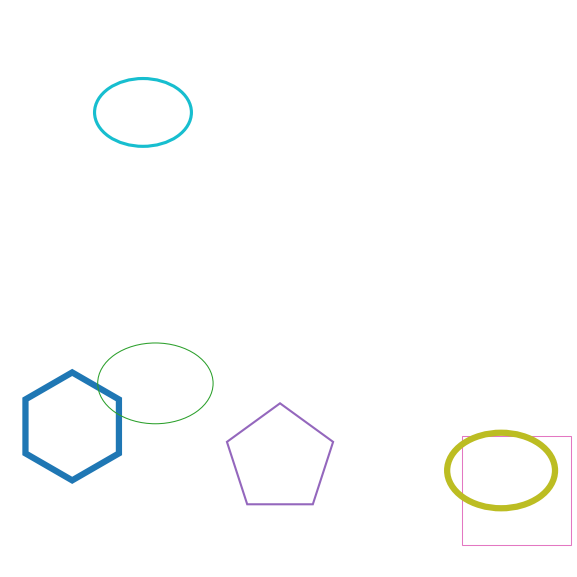[{"shape": "hexagon", "thickness": 3, "radius": 0.47, "center": [0.125, 0.261]}, {"shape": "oval", "thickness": 0.5, "radius": 0.5, "center": [0.269, 0.335]}, {"shape": "pentagon", "thickness": 1, "radius": 0.48, "center": [0.485, 0.204]}, {"shape": "square", "thickness": 0.5, "radius": 0.47, "center": [0.894, 0.15]}, {"shape": "oval", "thickness": 3, "radius": 0.47, "center": [0.868, 0.184]}, {"shape": "oval", "thickness": 1.5, "radius": 0.42, "center": [0.248, 0.804]}]